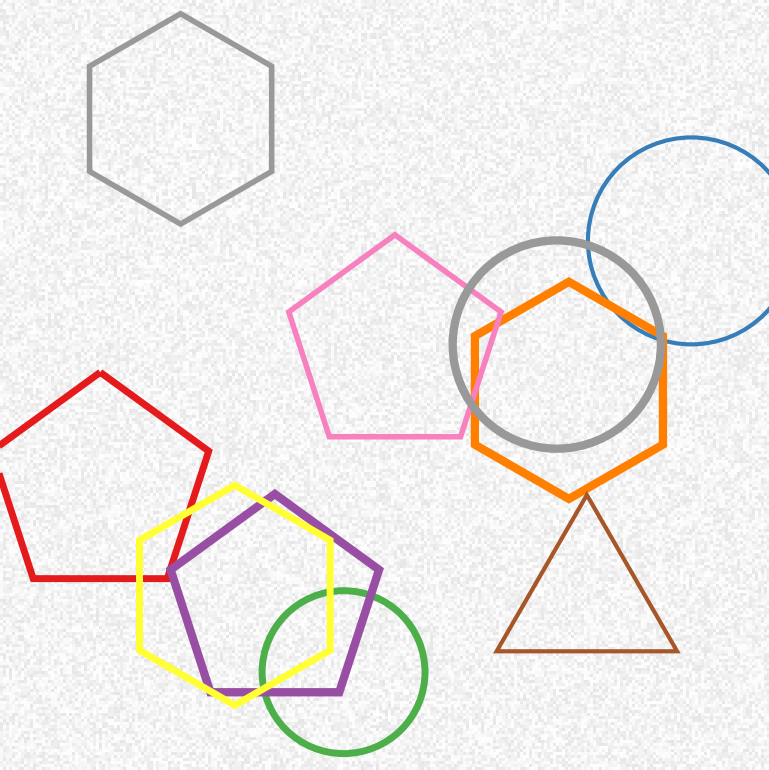[{"shape": "pentagon", "thickness": 2.5, "radius": 0.74, "center": [0.13, 0.368]}, {"shape": "circle", "thickness": 1.5, "radius": 0.67, "center": [0.898, 0.687]}, {"shape": "circle", "thickness": 2.5, "radius": 0.53, "center": [0.446, 0.127]}, {"shape": "pentagon", "thickness": 3, "radius": 0.71, "center": [0.357, 0.216]}, {"shape": "hexagon", "thickness": 3, "radius": 0.7, "center": [0.739, 0.493]}, {"shape": "hexagon", "thickness": 2.5, "radius": 0.71, "center": [0.305, 0.227]}, {"shape": "triangle", "thickness": 1.5, "radius": 0.68, "center": [0.762, 0.222]}, {"shape": "pentagon", "thickness": 2, "radius": 0.72, "center": [0.513, 0.55]}, {"shape": "circle", "thickness": 3, "radius": 0.68, "center": [0.723, 0.553]}, {"shape": "hexagon", "thickness": 2, "radius": 0.68, "center": [0.235, 0.846]}]